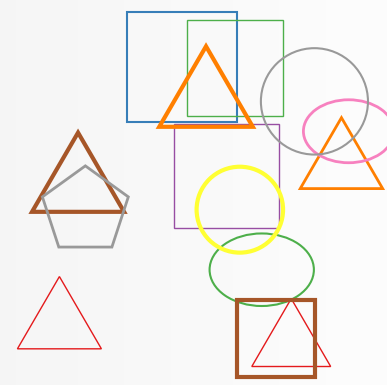[{"shape": "triangle", "thickness": 1, "radius": 0.63, "center": [0.153, 0.157]}, {"shape": "triangle", "thickness": 1, "radius": 0.59, "center": [0.752, 0.107]}, {"shape": "square", "thickness": 1.5, "radius": 0.71, "center": [0.47, 0.826]}, {"shape": "square", "thickness": 1, "radius": 0.62, "center": [0.607, 0.824]}, {"shape": "oval", "thickness": 1.5, "radius": 0.67, "center": [0.675, 0.299]}, {"shape": "square", "thickness": 1, "radius": 0.68, "center": [0.584, 0.542]}, {"shape": "triangle", "thickness": 2, "radius": 0.61, "center": [0.881, 0.572]}, {"shape": "triangle", "thickness": 3, "radius": 0.7, "center": [0.532, 0.74]}, {"shape": "circle", "thickness": 3, "radius": 0.56, "center": [0.619, 0.455]}, {"shape": "triangle", "thickness": 3, "radius": 0.69, "center": [0.201, 0.518]}, {"shape": "square", "thickness": 3, "radius": 0.5, "center": [0.712, 0.122]}, {"shape": "oval", "thickness": 2, "radius": 0.58, "center": [0.9, 0.659]}, {"shape": "pentagon", "thickness": 2, "radius": 0.58, "center": [0.22, 0.453]}, {"shape": "circle", "thickness": 1.5, "radius": 0.69, "center": [0.811, 0.737]}]